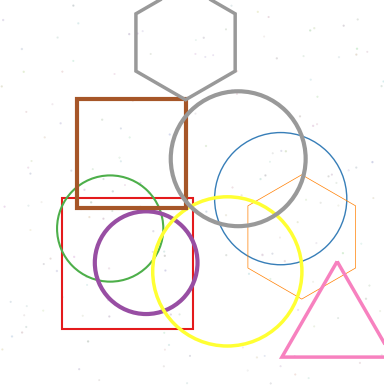[{"shape": "square", "thickness": 1.5, "radius": 0.85, "center": [0.33, 0.315]}, {"shape": "circle", "thickness": 1, "radius": 0.86, "center": [0.729, 0.484]}, {"shape": "circle", "thickness": 1.5, "radius": 0.69, "center": [0.286, 0.406]}, {"shape": "circle", "thickness": 3, "radius": 0.67, "center": [0.38, 0.318]}, {"shape": "hexagon", "thickness": 0.5, "radius": 0.81, "center": [0.784, 0.385]}, {"shape": "circle", "thickness": 2.5, "radius": 0.97, "center": [0.59, 0.295]}, {"shape": "square", "thickness": 3, "radius": 0.71, "center": [0.342, 0.601]}, {"shape": "triangle", "thickness": 2.5, "radius": 0.83, "center": [0.876, 0.155]}, {"shape": "circle", "thickness": 3, "radius": 0.88, "center": [0.619, 0.588]}, {"shape": "hexagon", "thickness": 2.5, "radius": 0.74, "center": [0.482, 0.89]}]